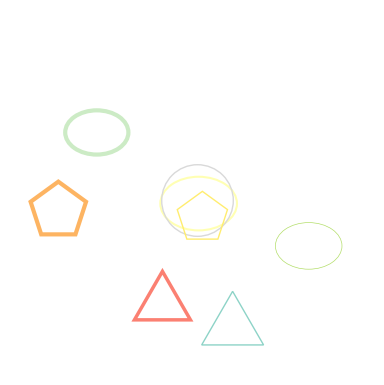[{"shape": "triangle", "thickness": 1, "radius": 0.46, "center": [0.604, 0.15]}, {"shape": "oval", "thickness": 1.5, "radius": 0.5, "center": [0.516, 0.471]}, {"shape": "triangle", "thickness": 2.5, "radius": 0.42, "center": [0.422, 0.211]}, {"shape": "pentagon", "thickness": 3, "radius": 0.38, "center": [0.152, 0.452]}, {"shape": "oval", "thickness": 0.5, "radius": 0.43, "center": [0.802, 0.361]}, {"shape": "circle", "thickness": 1, "radius": 0.46, "center": [0.513, 0.479]}, {"shape": "oval", "thickness": 3, "radius": 0.41, "center": [0.251, 0.656]}, {"shape": "pentagon", "thickness": 1, "radius": 0.34, "center": [0.526, 0.434]}]